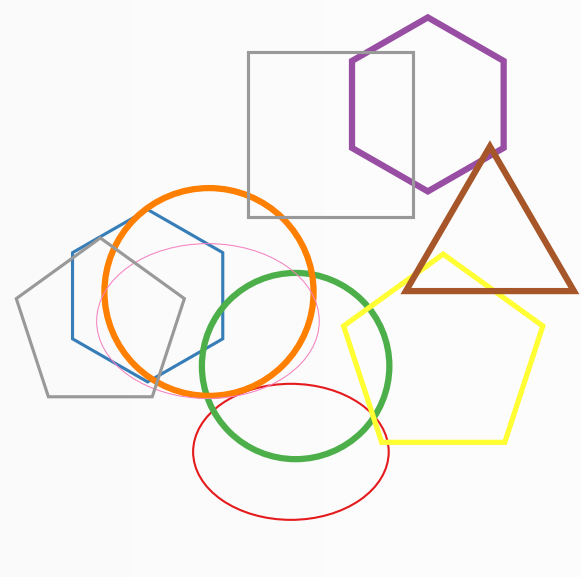[{"shape": "oval", "thickness": 1, "radius": 0.84, "center": [0.5, 0.217]}, {"shape": "hexagon", "thickness": 1.5, "radius": 0.75, "center": [0.254, 0.487]}, {"shape": "circle", "thickness": 3, "radius": 0.81, "center": [0.509, 0.365]}, {"shape": "hexagon", "thickness": 3, "radius": 0.75, "center": [0.736, 0.818]}, {"shape": "circle", "thickness": 3, "radius": 0.9, "center": [0.36, 0.494]}, {"shape": "pentagon", "thickness": 2.5, "radius": 0.9, "center": [0.763, 0.379]}, {"shape": "triangle", "thickness": 3, "radius": 0.83, "center": [0.843, 0.579]}, {"shape": "oval", "thickness": 0.5, "radius": 0.96, "center": [0.358, 0.443]}, {"shape": "pentagon", "thickness": 1.5, "radius": 0.76, "center": [0.173, 0.435]}, {"shape": "square", "thickness": 1.5, "radius": 0.71, "center": [0.569, 0.767]}]